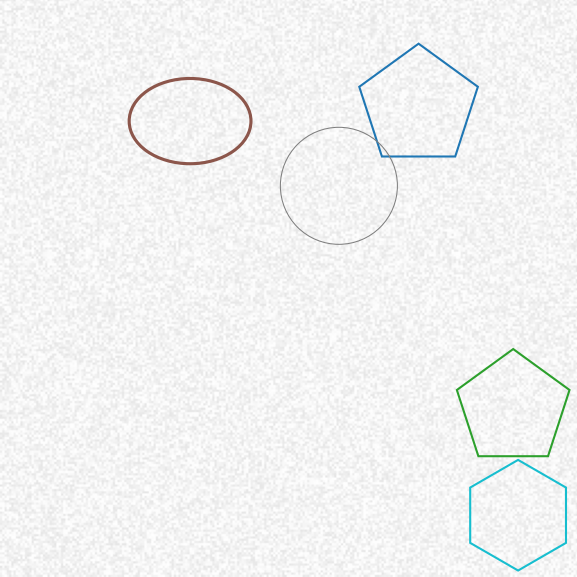[{"shape": "pentagon", "thickness": 1, "radius": 0.54, "center": [0.725, 0.816]}, {"shape": "pentagon", "thickness": 1, "radius": 0.51, "center": [0.889, 0.292]}, {"shape": "oval", "thickness": 1.5, "radius": 0.53, "center": [0.329, 0.789]}, {"shape": "circle", "thickness": 0.5, "radius": 0.51, "center": [0.587, 0.677]}, {"shape": "hexagon", "thickness": 1, "radius": 0.48, "center": [0.897, 0.107]}]